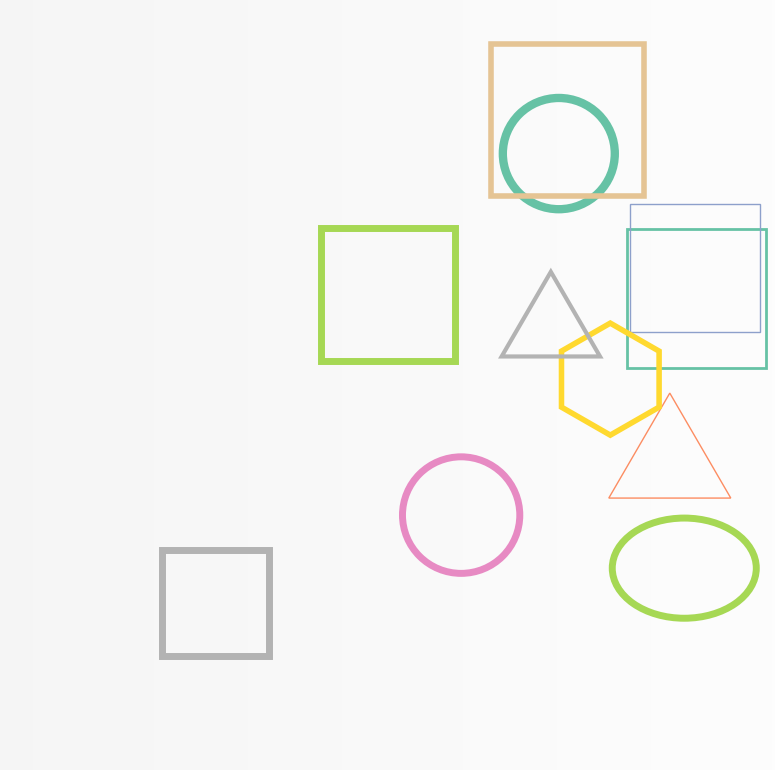[{"shape": "circle", "thickness": 3, "radius": 0.36, "center": [0.721, 0.801]}, {"shape": "square", "thickness": 1, "radius": 0.45, "center": [0.899, 0.612]}, {"shape": "triangle", "thickness": 0.5, "radius": 0.45, "center": [0.864, 0.399]}, {"shape": "square", "thickness": 0.5, "radius": 0.42, "center": [0.897, 0.652]}, {"shape": "circle", "thickness": 2.5, "radius": 0.38, "center": [0.595, 0.331]}, {"shape": "oval", "thickness": 2.5, "radius": 0.46, "center": [0.883, 0.262]}, {"shape": "square", "thickness": 2.5, "radius": 0.43, "center": [0.5, 0.617]}, {"shape": "hexagon", "thickness": 2, "radius": 0.36, "center": [0.787, 0.508]}, {"shape": "square", "thickness": 2, "radius": 0.49, "center": [0.732, 0.844]}, {"shape": "triangle", "thickness": 1.5, "radius": 0.37, "center": [0.711, 0.574]}, {"shape": "square", "thickness": 2.5, "radius": 0.35, "center": [0.278, 0.217]}]